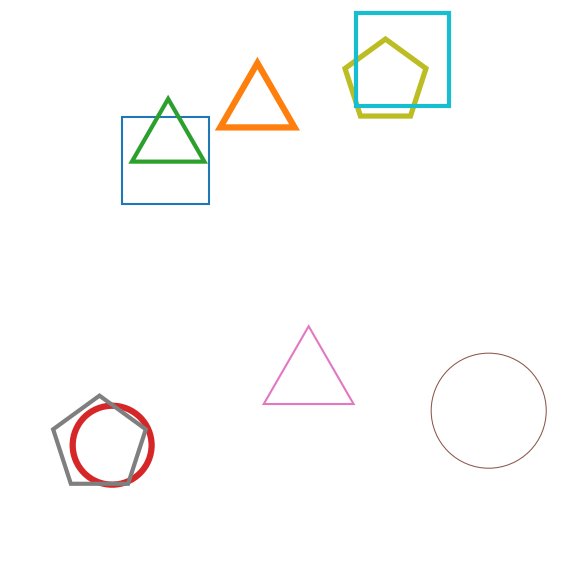[{"shape": "square", "thickness": 1, "radius": 0.37, "center": [0.286, 0.722]}, {"shape": "triangle", "thickness": 3, "radius": 0.37, "center": [0.446, 0.816]}, {"shape": "triangle", "thickness": 2, "radius": 0.36, "center": [0.291, 0.755]}, {"shape": "circle", "thickness": 3, "radius": 0.34, "center": [0.194, 0.228]}, {"shape": "circle", "thickness": 0.5, "radius": 0.5, "center": [0.846, 0.288]}, {"shape": "triangle", "thickness": 1, "radius": 0.45, "center": [0.534, 0.344]}, {"shape": "pentagon", "thickness": 2, "radius": 0.42, "center": [0.172, 0.23]}, {"shape": "pentagon", "thickness": 2.5, "radius": 0.37, "center": [0.667, 0.858]}, {"shape": "square", "thickness": 2, "radius": 0.4, "center": [0.696, 0.896]}]